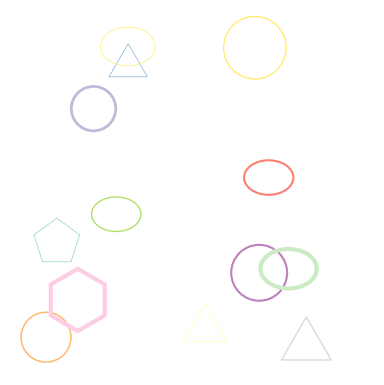[{"shape": "pentagon", "thickness": 0.5, "radius": 0.31, "center": [0.147, 0.371]}, {"shape": "triangle", "thickness": 0.5, "radius": 0.34, "center": [0.533, 0.146]}, {"shape": "circle", "thickness": 2, "radius": 0.29, "center": [0.243, 0.718]}, {"shape": "oval", "thickness": 1.5, "radius": 0.32, "center": [0.698, 0.539]}, {"shape": "triangle", "thickness": 0.5, "radius": 0.29, "center": [0.333, 0.829]}, {"shape": "circle", "thickness": 1, "radius": 0.32, "center": [0.12, 0.124]}, {"shape": "oval", "thickness": 1, "radius": 0.32, "center": [0.302, 0.444]}, {"shape": "hexagon", "thickness": 3, "radius": 0.4, "center": [0.202, 0.221]}, {"shape": "triangle", "thickness": 1, "radius": 0.37, "center": [0.796, 0.102]}, {"shape": "circle", "thickness": 1.5, "radius": 0.36, "center": [0.673, 0.291]}, {"shape": "oval", "thickness": 3, "radius": 0.37, "center": [0.75, 0.302]}, {"shape": "oval", "thickness": 0.5, "radius": 0.36, "center": [0.332, 0.879]}, {"shape": "circle", "thickness": 1, "radius": 0.41, "center": [0.662, 0.876]}]